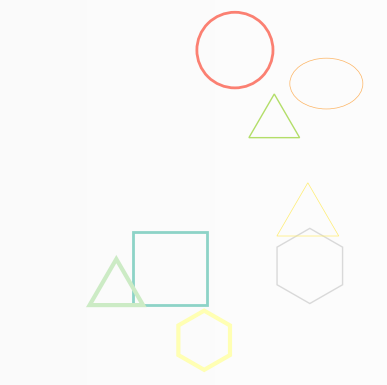[{"shape": "square", "thickness": 2, "radius": 0.47, "center": [0.439, 0.303]}, {"shape": "hexagon", "thickness": 3, "radius": 0.38, "center": [0.527, 0.116]}, {"shape": "circle", "thickness": 2, "radius": 0.49, "center": [0.606, 0.87]}, {"shape": "oval", "thickness": 0.5, "radius": 0.47, "center": [0.842, 0.783]}, {"shape": "triangle", "thickness": 1, "radius": 0.38, "center": [0.708, 0.68]}, {"shape": "hexagon", "thickness": 1, "radius": 0.49, "center": [0.8, 0.309]}, {"shape": "triangle", "thickness": 3, "radius": 0.4, "center": [0.3, 0.247]}, {"shape": "triangle", "thickness": 0.5, "radius": 0.46, "center": [0.794, 0.433]}]